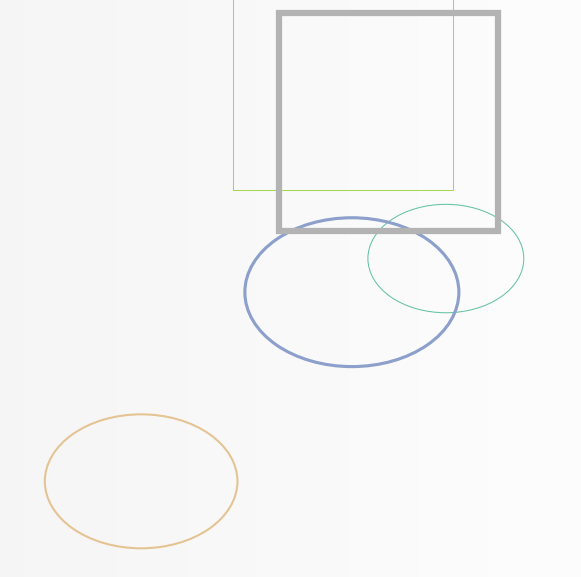[{"shape": "oval", "thickness": 0.5, "radius": 0.67, "center": [0.767, 0.551]}, {"shape": "oval", "thickness": 1.5, "radius": 0.92, "center": [0.605, 0.493]}, {"shape": "square", "thickness": 0.5, "radius": 0.94, "center": [0.59, 0.859]}, {"shape": "oval", "thickness": 1, "radius": 0.83, "center": [0.243, 0.166]}, {"shape": "square", "thickness": 3, "radius": 0.94, "center": [0.668, 0.788]}]